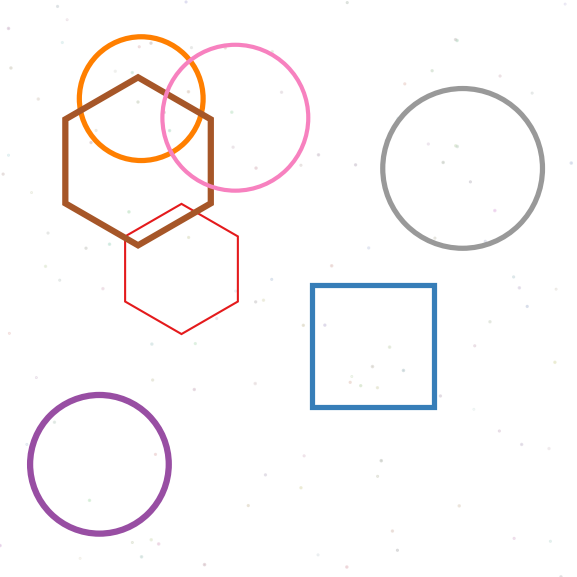[{"shape": "hexagon", "thickness": 1, "radius": 0.56, "center": [0.314, 0.533]}, {"shape": "square", "thickness": 2.5, "radius": 0.53, "center": [0.645, 0.4]}, {"shape": "circle", "thickness": 3, "radius": 0.6, "center": [0.172, 0.195]}, {"shape": "circle", "thickness": 2.5, "radius": 0.54, "center": [0.245, 0.828]}, {"shape": "hexagon", "thickness": 3, "radius": 0.73, "center": [0.239, 0.72]}, {"shape": "circle", "thickness": 2, "radius": 0.63, "center": [0.408, 0.795]}, {"shape": "circle", "thickness": 2.5, "radius": 0.69, "center": [0.801, 0.708]}]